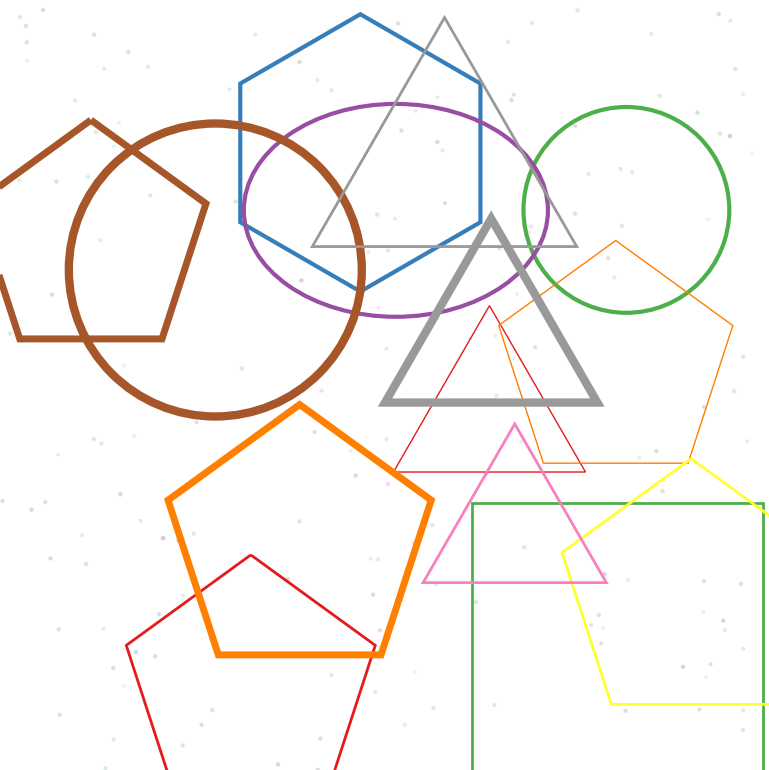[{"shape": "pentagon", "thickness": 1, "radius": 0.85, "center": [0.326, 0.109]}, {"shape": "triangle", "thickness": 0.5, "radius": 0.72, "center": [0.636, 0.459]}, {"shape": "hexagon", "thickness": 1.5, "radius": 0.9, "center": [0.468, 0.801]}, {"shape": "square", "thickness": 1, "radius": 0.94, "center": [0.802, 0.158]}, {"shape": "circle", "thickness": 1.5, "radius": 0.67, "center": [0.813, 0.727]}, {"shape": "oval", "thickness": 1.5, "radius": 0.99, "center": [0.514, 0.727]}, {"shape": "pentagon", "thickness": 2.5, "radius": 0.9, "center": [0.389, 0.295]}, {"shape": "pentagon", "thickness": 0.5, "radius": 0.8, "center": [0.8, 0.528]}, {"shape": "pentagon", "thickness": 1, "radius": 0.88, "center": [0.898, 0.228]}, {"shape": "circle", "thickness": 3, "radius": 0.95, "center": [0.28, 0.649]}, {"shape": "pentagon", "thickness": 2.5, "radius": 0.79, "center": [0.118, 0.687]}, {"shape": "triangle", "thickness": 1, "radius": 0.69, "center": [0.669, 0.312]}, {"shape": "triangle", "thickness": 1, "radius": 0.99, "center": [0.577, 0.779]}, {"shape": "triangle", "thickness": 3, "radius": 0.8, "center": [0.638, 0.557]}]